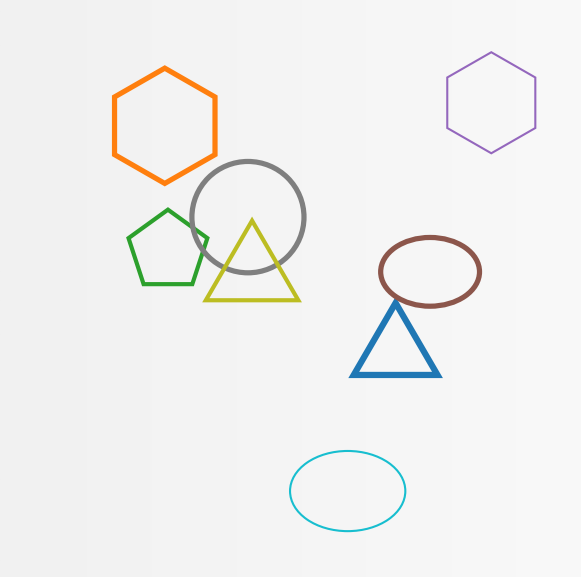[{"shape": "triangle", "thickness": 3, "radius": 0.42, "center": [0.681, 0.391]}, {"shape": "hexagon", "thickness": 2.5, "radius": 0.5, "center": [0.283, 0.781]}, {"shape": "pentagon", "thickness": 2, "radius": 0.36, "center": [0.289, 0.565]}, {"shape": "hexagon", "thickness": 1, "radius": 0.44, "center": [0.845, 0.821]}, {"shape": "oval", "thickness": 2.5, "radius": 0.43, "center": [0.74, 0.528]}, {"shape": "circle", "thickness": 2.5, "radius": 0.48, "center": [0.427, 0.623]}, {"shape": "triangle", "thickness": 2, "radius": 0.46, "center": [0.434, 0.525]}, {"shape": "oval", "thickness": 1, "radius": 0.5, "center": [0.598, 0.149]}]